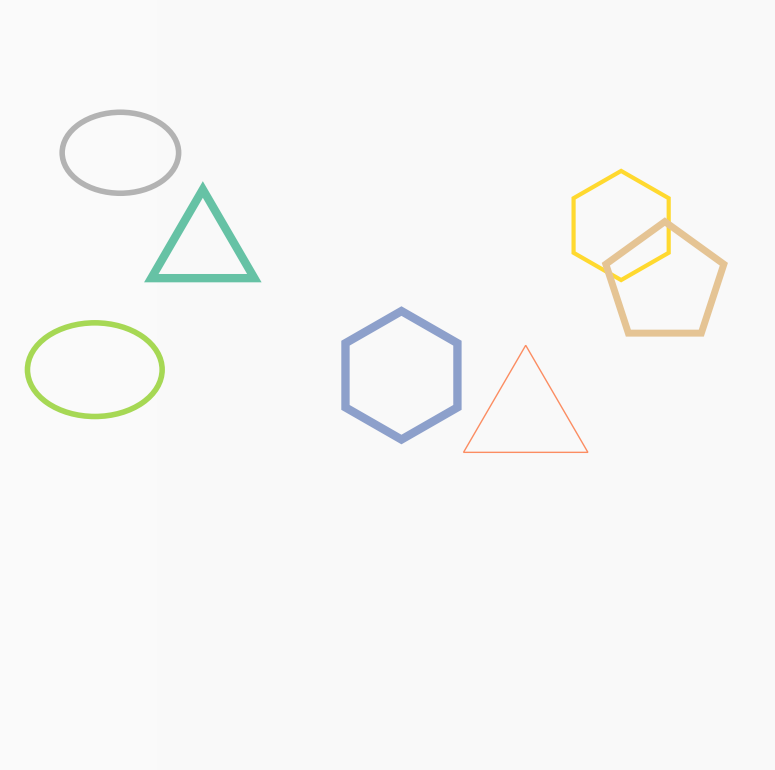[{"shape": "triangle", "thickness": 3, "radius": 0.38, "center": [0.262, 0.677]}, {"shape": "triangle", "thickness": 0.5, "radius": 0.46, "center": [0.678, 0.459]}, {"shape": "hexagon", "thickness": 3, "radius": 0.42, "center": [0.518, 0.513]}, {"shape": "oval", "thickness": 2, "radius": 0.43, "center": [0.122, 0.52]}, {"shape": "hexagon", "thickness": 1.5, "radius": 0.35, "center": [0.801, 0.707]}, {"shape": "pentagon", "thickness": 2.5, "radius": 0.4, "center": [0.858, 0.632]}, {"shape": "oval", "thickness": 2, "radius": 0.38, "center": [0.155, 0.802]}]